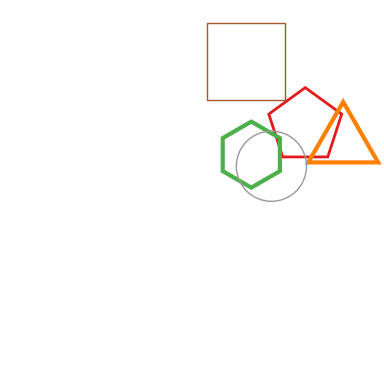[{"shape": "pentagon", "thickness": 2, "radius": 0.5, "center": [0.793, 0.673]}, {"shape": "hexagon", "thickness": 3, "radius": 0.43, "center": [0.653, 0.598]}, {"shape": "triangle", "thickness": 3, "radius": 0.52, "center": [0.891, 0.631]}, {"shape": "square", "thickness": 1, "radius": 0.5, "center": [0.639, 0.841]}, {"shape": "circle", "thickness": 1, "radius": 0.46, "center": [0.705, 0.568]}]